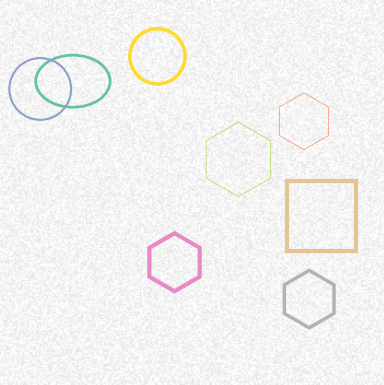[{"shape": "oval", "thickness": 2, "radius": 0.48, "center": [0.189, 0.789]}, {"shape": "hexagon", "thickness": 0.5, "radius": 0.37, "center": [0.789, 0.685]}, {"shape": "circle", "thickness": 1.5, "radius": 0.4, "center": [0.105, 0.769]}, {"shape": "hexagon", "thickness": 3, "radius": 0.38, "center": [0.453, 0.319]}, {"shape": "hexagon", "thickness": 0.5, "radius": 0.48, "center": [0.619, 0.586]}, {"shape": "circle", "thickness": 2.5, "radius": 0.36, "center": [0.409, 0.854]}, {"shape": "square", "thickness": 3, "radius": 0.45, "center": [0.836, 0.439]}, {"shape": "hexagon", "thickness": 2.5, "radius": 0.37, "center": [0.803, 0.223]}]